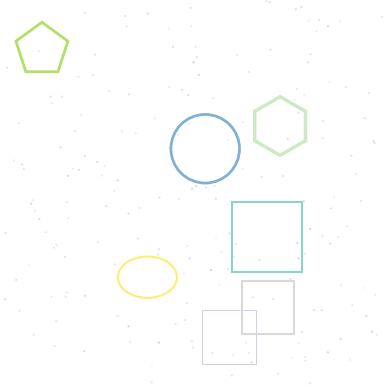[{"shape": "square", "thickness": 1.5, "radius": 0.45, "center": [0.693, 0.385]}, {"shape": "square", "thickness": 0.5, "radius": 0.35, "center": [0.595, 0.125]}, {"shape": "circle", "thickness": 2, "radius": 0.45, "center": [0.533, 0.614]}, {"shape": "pentagon", "thickness": 2, "radius": 0.36, "center": [0.109, 0.871]}, {"shape": "square", "thickness": 1.5, "radius": 0.34, "center": [0.696, 0.201]}, {"shape": "hexagon", "thickness": 2.5, "radius": 0.38, "center": [0.728, 0.673]}, {"shape": "oval", "thickness": 1.5, "radius": 0.38, "center": [0.383, 0.28]}]